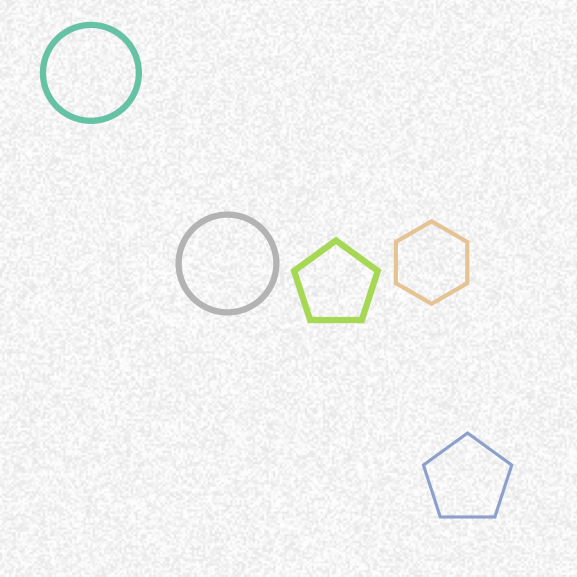[{"shape": "circle", "thickness": 3, "radius": 0.42, "center": [0.157, 0.873]}, {"shape": "pentagon", "thickness": 1.5, "radius": 0.4, "center": [0.81, 0.169]}, {"shape": "pentagon", "thickness": 3, "radius": 0.38, "center": [0.582, 0.507]}, {"shape": "hexagon", "thickness": 2, "radius": 0.36, "center": [0.747, 0.544]}, {"shape": "circle", "thickness": 3, "radius": 0.42, "center": [0.394, 0.543]}]